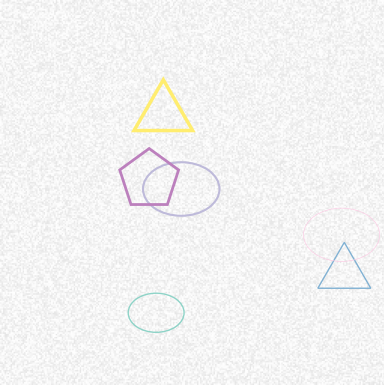[{"shape": "oval", "thickness": 1, "radius": 0.36, "center": [0.406, 0.188]}, {"shape": "oval", "thickness": 1.5, "radius": 0.5, "center": [0.471, 0.509]}, {"shape": "triangle", "thickness": 1, "radius": 0.4, "center": [0.894, 0.291]}, {"shape": "oval", "thickness": 0.5, "radius": 0.49, "center": [0.887, 0.39]}, {"shape": "pentagon", "thickness": 2, "radius": 0.4, "center": [0.387, 0.534]}, {"shape": "triangle", "thickness": 2.5, "radius": 0.44, "center": [0.424, 0.705]}]